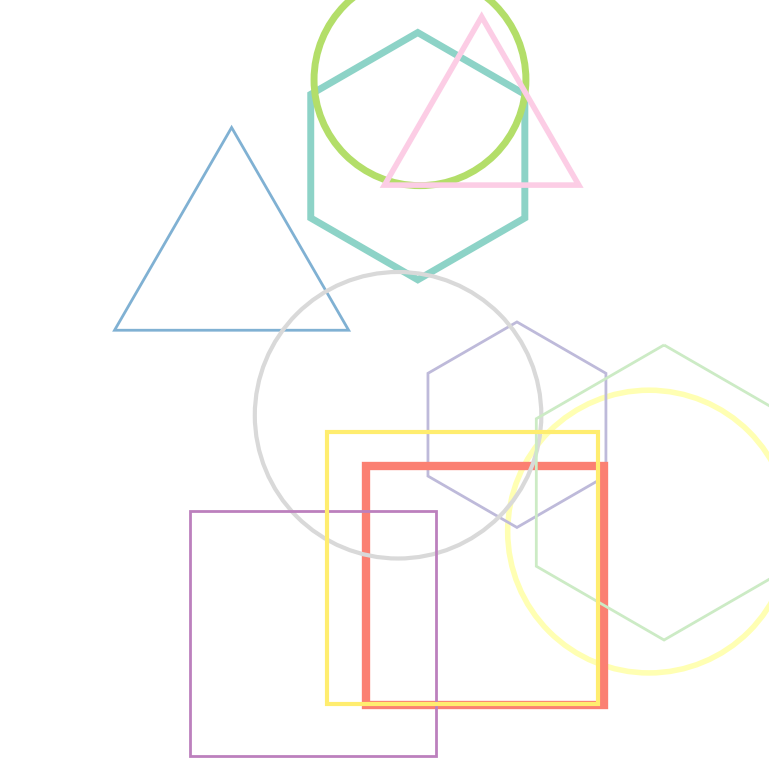[{"shape": "hexagon", "thickness": 2.5, "radius": 0.8, "center": [0.543, 0.797]}, {"shape": "circle", "thickness": 2, "radius": 0.92, "center": [0.843, 0.31]}, {"shape": "hexagon", "thickness": 1, "radius": 0.67, "center": [0.671, 0.448]}, {"shape": "square", "thickness": 3, "radius": 0.77, "center": [0.63, 0.24]}, {"shape": "triangle", "thickness": 1, "radius": 0.88, "center": [0.301, 0.659]}, {"shape": "circle", "thickness": 2.5, "radius": 0.69, "center": [0.545, 0.896]}, {"shape": "triangle", "thickness": 2, "radius": 0.73, "center": [0.626, 0.832]}, {"shape": "circle", "thickness": 1.5, "radius": 0.93, "center": [0.517, 0.461]}, {"shape": "square", "thickness": 1, "radius": 0.8, "center": [0.406, 0.177]}, {"shape": "hexagon", "thickness": 1, "radius": 0.96, "center": [0.862, 0.36]}, {"shape": "square", "thickness": 1.5, "radius": 0.88, "center": [0.6, 0.262]}]